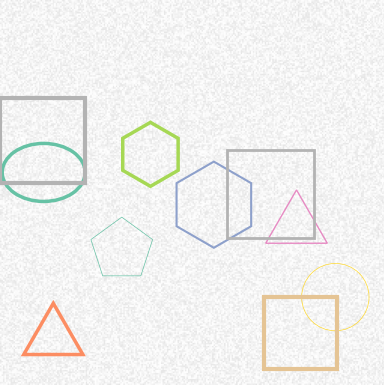[{"shape": "oval", "thickness": 2.5, "radius": 0.54, "center": [0.113, 0.552]}, {"shape": "pentagon", "thickness": 0.5, "radius": 0.42, "center": [0.316, 0.352]}, {"shape": "triangle", "thickness": 2.5, "radius": 0.44, "center": [0.138, 0.124]}, {"shape": "hexagon", "thickness": 1.5, "radius": 0.56, "center": [0.555, 0.468]}, {"shape": "triangle", "thickness": 1, "radius": 0.46, "center": [0.77, 0.414]}, {"shape": "hexagon", "thickness": 2.5, "radius": 0.42, "center": [0.391, 0.599]}, {"shape": "circle", "thickness": 0.5, "radius": 0.44, "center": [0.871, 0.228]}, {"shape": "square", "thickness": 3, "radius": 0.47, "center": [0.781, 0.136]}, {"shape": "square", "thickness": 2, "radius": 0.57, "center": [0.702, 0.496]}, {"shape": "square", "thickness": 3, "radius": 0.55, "center": [0.11, 0.635]}]